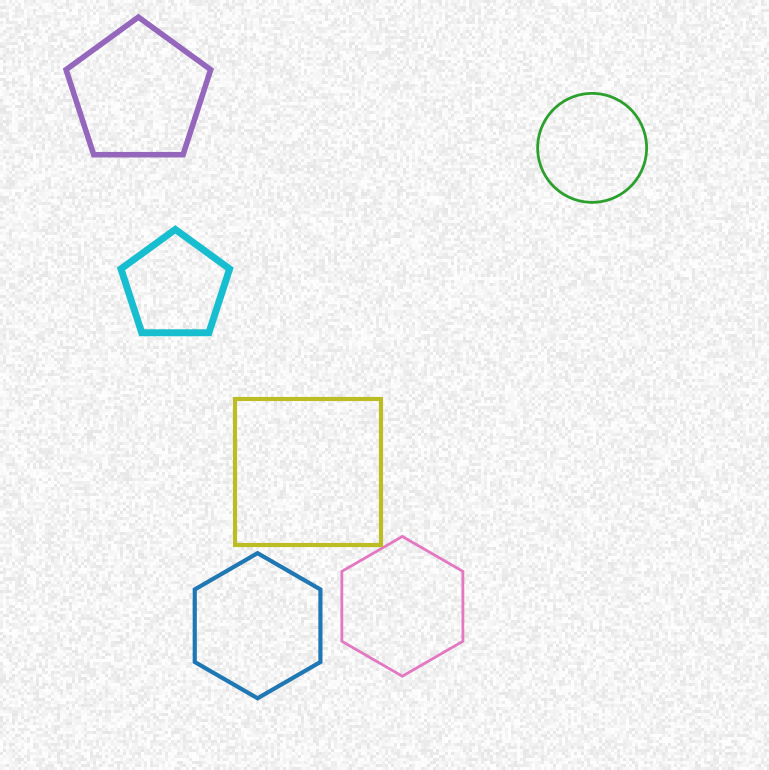[{"shape": "hexagon", "thickness": 1.5, "radius": 0.47, "center": [0.335, 0.187]}, {"shape": "circle", "thickness": 1, "radius": 0.35, "center": [0.769, 0.808]}, {"shape": "pentagon", "thickness": 2, "radius": 0.49, "center": [0.18, 0.879]}, {"shape": "hexagon", "thickness": 1, "radius": 0.45, "center": [0.523, 0.213]}, {"shape": "square", "thickness": 1.5, "radius": 0.47, "center": [0.4, 0.387]}, {"shape": "pentagon", "thickness": 2.5, "radius": 0.37, "center": [0.228, 0.628]}]